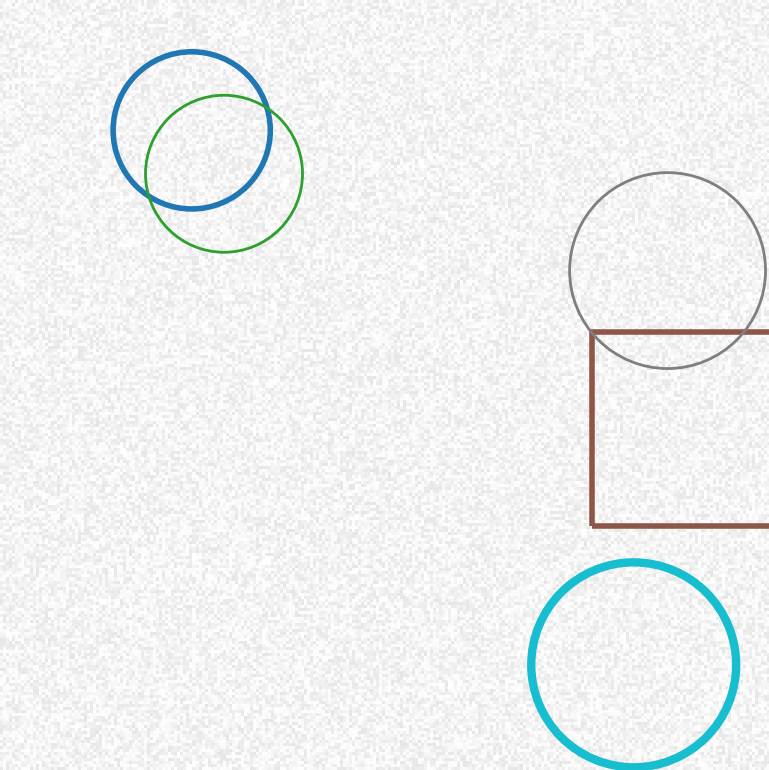[{"shape": "circle", "thickness": 2, "radius": 0.51, "center": [0.249, 0.831]}, {"shape": "circle", "thickness": 1, "radius": 0.51, "center": [0.291, 0.774]}, {"shape": "square", "thickness": 2, "radius": 0.63, "center": [0.895, 0.443]}, {"shape": "circle", "thickness": 1, "radius": 0.64, "center": [0.867, 0.649]}, {"shape": "circle", "thickness": 3, "radius": 0.67, "center": [0.823, 0.137]}]